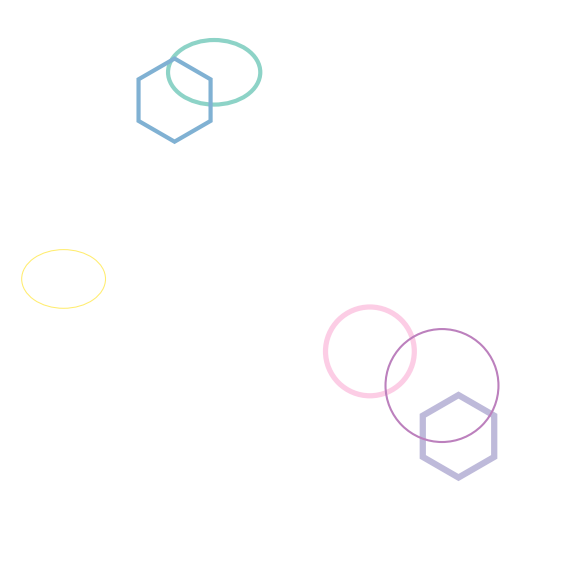[{"shape": "oval", "thickness": 2, "radius": 0.4, "center": [0.371, 0.874]}, {"shape": "hexagon", "thickness": 3, "radius": 0.36, "center": [0.794, 0.244]}, {"shape": "hexagon", "thickness": 2, "radius": 0.36, "center": [0.302, 0.826]}, {"shape": "circle", "thickness": 2.5, "radius": 0.38, "center": [0.641, 0.391]}, {"shape": "circle", "thickness": 1, "radius": 0.49, "center": [0.765, 0.332]}, {"shape": "oval", "thickness": 0.5, "radius": 0.36, "center": [0.11, 0.516]}]